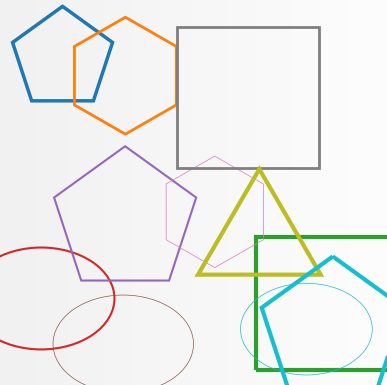[{"shape": "pentagon", "thickness": 2.5, "radius": 0.68, "center": [0.161, 0.848]}, {"shape": "hexagon", "thickness": 2, "radius": 0.76, "center": [0.324, 0.803]}, {"shape": "square", "thickness": 3, "radius": 0.86, "center": [0.833, 0.211]}, {"shape": "oval", "thickness": 1.5, "radius": 0.95, "center": [0.106, 0.225]}, {"shape": "pentagon", "thickness": 1.5, "radius": 0.96, "center": [0.323, 0.427]}, {"shape": "oval", "thickness": 0.5, "radius": 0.91, "center": [0.318, 0.107]}, {"shape": "hexagon", "thickness": 0.5, "radius": 0.72, "center": [0.554, 0.45]}, {"shape": "square", "thickness": 2, "radius": 0.92, "center": [0.64, 0.747]}, {"shape": "triangle", "thickness": 3, "radius": 0.91, "center": [0.669, 0.378]}, {"shape": "oval", "thickness": 0.5, "radius": 0.85, "center": [0.791, 0.145]}, {"shape": "pentagon", "thickness": 3, "radius": 0.96, "center": [0.859, 0.141]}]